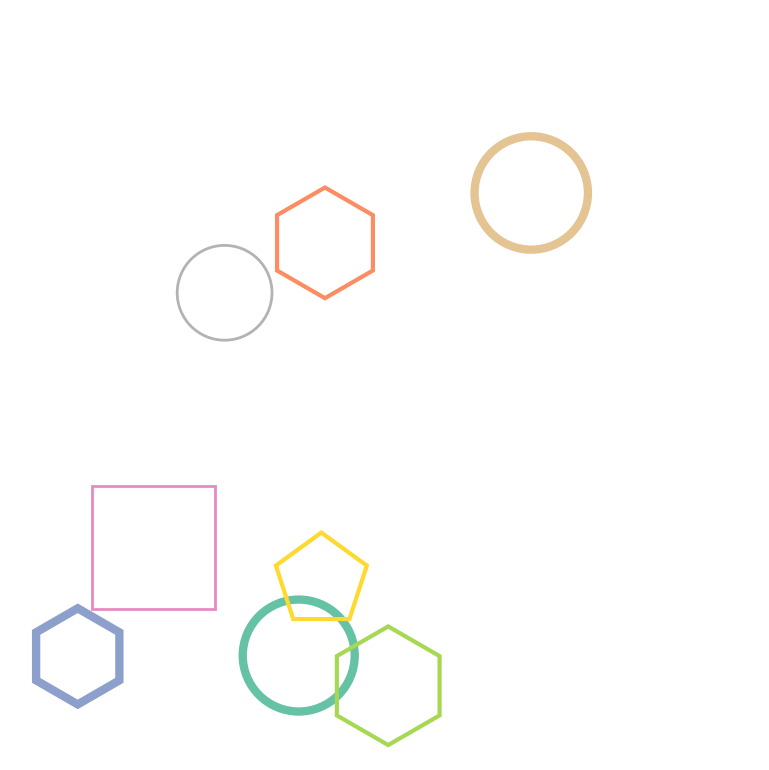[{"shape": "circle", "thickness": 3, "radius": 0.36, "center": [0.388, 0.149]}, {"shape": "hexagon", "thickness": 1.5, "radius": 0.36, "center": [0.422, 0.685]}, {"shape": "hexagon", "thickness": 3, "radius": 0.31, "center": [0.101, 0.148]}, {"shape": "square", "thickness": 1, "radius": 0.4, "center": [0.199, 0.289]}, {"shape": "hexagon", "thickness": 1.5, "radius": 0.39, "center": [0.504, 0.109]}, {"shape": "pentagon", "thickness": 1.5, "radius": 0.31, "center": [0.417, 0.246]}, {"shape": "circle", "thickness": 3, "radius": 0.37, "center": [0.69, 0.749]}, {"shape": "circle", "thickness": 1, "radius": 0.31, "center": [0.292, 0.62]}]